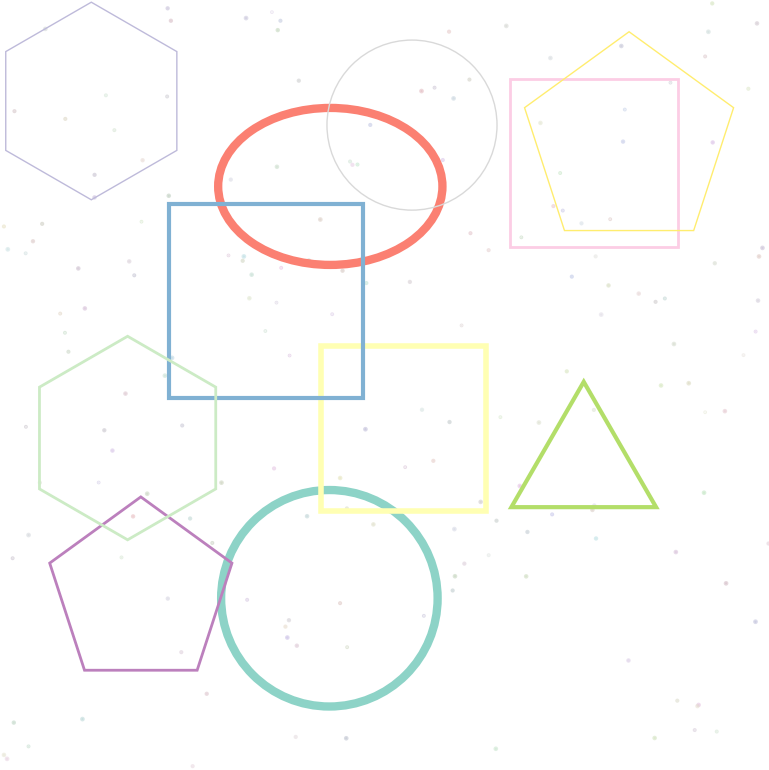[{"shape": "circle", "thickness": 3, "radius": 0.7, "center": [0.428, 0.223]}, {"shape": "square", "thickness": 2, "radius": 0.54, "center": [0.524, 0.444]}, {"shape": "hexagon", "thickness": 0.5, "radius": 0.64, "center": [0.119, 0.869]}, {"shape": "oval", "thickness": 3, "radius": 0.73, "center": [0.429, 0.758]}, {"shape": "square", "thickness": 1.5, "radius": 0.63, "center": [0.345, 0.609]}, {"shape": "triangle", "thickness": 1.5, "radius": 0.54, "center": [0.758, 0.396]}, {"shape": "square", "thickness": 1, "radius": 0.55, "center": [0.771, 0.788]}, {"shape": "circle", "thickness": 0.5, "radius": 0.55, "center": [0.535, 0.838]}, {"shape": "pentagon", "thickness": 1, "radius": 0.62, "center": [0.183, 0.23]}, {"shape": "hexagon", "thickness": 1, "radius": 0.66, "center": [0.166, 0.431]}, {"shape": "pentagon", "thickness": 0.5, "radius": 0.71, "center": [0.817, 0.816]}]